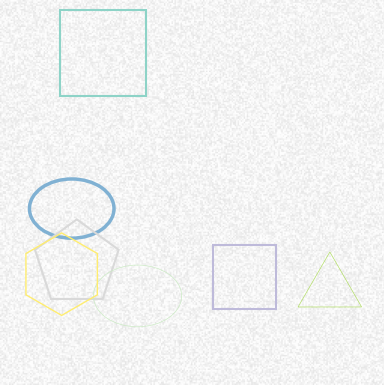[{"shape": "square", "thickness": 1.5, "radius": 0.56, "center": [0.267, 0.863]}, {"shape": "square", "thickness": 1.5, "radius": 0.41, "center": [0.635, 0.281]}, {"shape": "oval", "thickness": 2.5, "radius": 0.55, "center": [0.186, 0.458]}, {"shape": "triangle", "thickness": 0.5, "radius": 0.48, "center": [0.857, 0.25]}, {"shape": "pentagon", "thickness": 1.5, "radius": 0.57, "center": [0.2, 0.316]}, {"shape": "oval", "thickness": 0.5, "radius": 0.57, "center": [0.357, 0.231]}, {"shape": "hexagon", "thickness": 1, "radius": 0.54, "center": [0.16, 0.288]}]